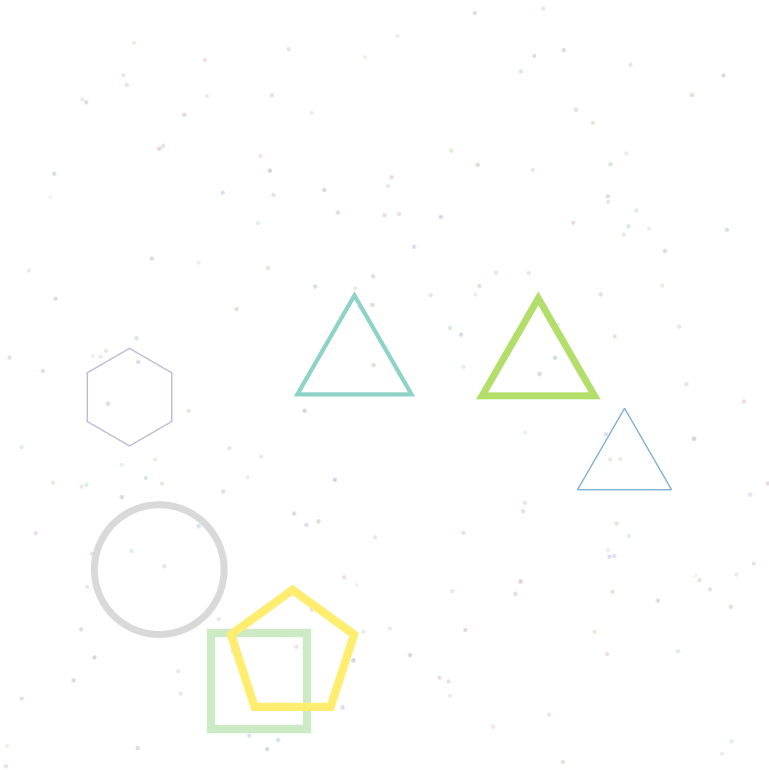[{"shape": "triangle", "thickness": 1.5, "radius": 0.43, "center": [0.46, 0.531]}, {"shape": "hexagon", "thickness": 0.5, "radius": 0.32, "center": [0.168, 0.484]}, {"shape": "triangle", "thickness": 0.5, "radius": 0.35, "center": [0.811, 0.399]}, {"shape": "triangle", "thickness": 2.5, "radius": 0.42, "center": [0.699, 0.528]}, {"shape": "circle", "thickness": 2.5, "radius": 0.42, "center": [0.207, 0.26]}, {"shape": "square", "thickness": 3, "radius": 0.31, "center": [0.336, 0.115]}, {"shape": "pentagon", "thickness": 3, "radius": 0.42, "center": [0.38, 0.15]}]